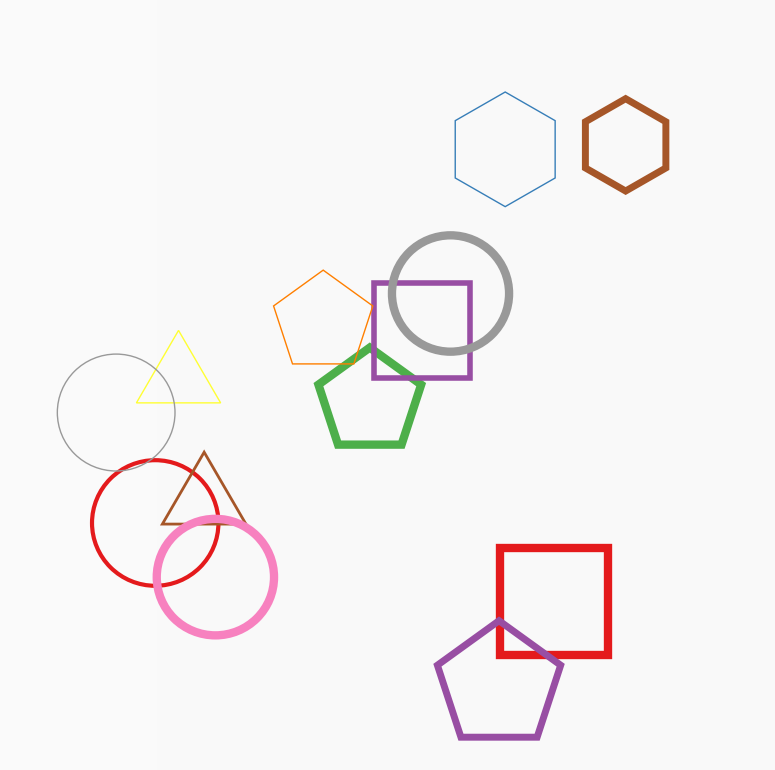[{"shape": "circle", "thickness": 1.5, "radius": 0.41, "center": [0.2, 0.321]}, {"shape": "square", "thickness": 3, "radius": 0.35, "center": [0.714, 0.219]}, {"shape": "hexagon", "thickness": 0.5, "radius": 0.37, "center": [0.652, 0.806]}, {"shape": "pentagon", "thickness": 3, "radius": 0.35, "center": [0.477, 0.479]}, {"shape": "square", "thickness": 2, "radius": 0.31, "center": [0.544, 0.57]}, {"shape": "pentagon", "thickness": 2.5, "radius": 0.42, "center": [0.644, 0.11]}, {"shape": "pentagon", "thickness": 0.5, "radius": 0.34, "center": [0.417, 0.582]}, {"shape": "triangle", "thickness": 0.5, "radius": 0.31, "center": [0.23, 0.508]}, {"shape": "hexagon", "thickness": 2.5, "radius": 0.3, "center": [0.807, 0.812]}, {"shape": "triangle", "thickness": 1, "radius": 0.31, "center": [0.263, 0.351]}, {"shape": "circle", "thickness": 3, "radius": 0.38, "center": [0.278, 0.251]}, {"shape": "circle", "thickness": 0.5, "radius": 0.38, "center": [0.15, 0.464]}, {"shape": "circle", "thickness": 3, "radius": 0.38, "center": [0.581, 0.619]}]